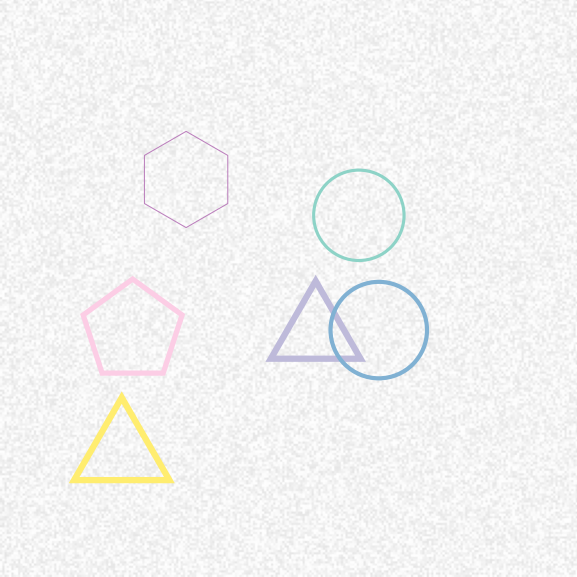[{"shape": "circle", "thickness": 1.5, "radius": 0.39, "center": [0.621, 0.626]}, {"shape": "triangle", "thickness": 3, "radius": 0.45, "center": [0.547, 0.423]}, {"shape": "circle", "thickness": 2, "radius": 0.42, "center": [0.656, 0.428]}, {"shape": "pentagon", "thickness": 2.5, "radius": 0.45, "center": [0.23, 0.426]}, {"shape": "hexagon", "thickness": 0.5, "radius": 0.42, "center": [0.322, 0.688]}, {"shape": "triangle", "thickness": 3, "radius": 0.48, "center": [0.211, 0.215]}]